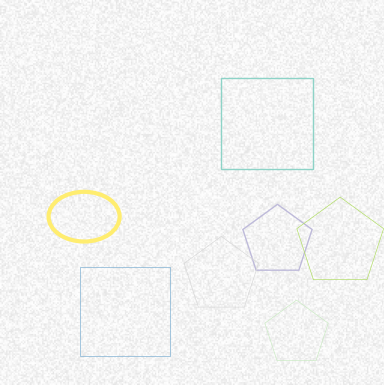[{"shape": "square", "thickness": 1, "radius": 0.59, "center": [0.693, 0.68]}, {"shape": "pentagon", "thickness": 1, "radius": 0.47, "center": [0.721, 0.375]}, {"shape": "square", "thickness": 0.5, "radius": 0.58, "center": [0.325, 0.191]}, {"shape": "pentagon", "thickness": 0.5, "radius": 0.59, "center": [0.884, 0.369]}, {"shape": "pentagon", "thickness": 0.5, "radius": 0.51, "center": [0.575, 0.284]}, {"shape": "pentagon", "thickness": 0.5, "radius": 0.43, "center": [0.77, 0.134]}, {"shape": "oval", "thickness": 3, "radius": 0.46, "center": [0.218, 0.437]}]